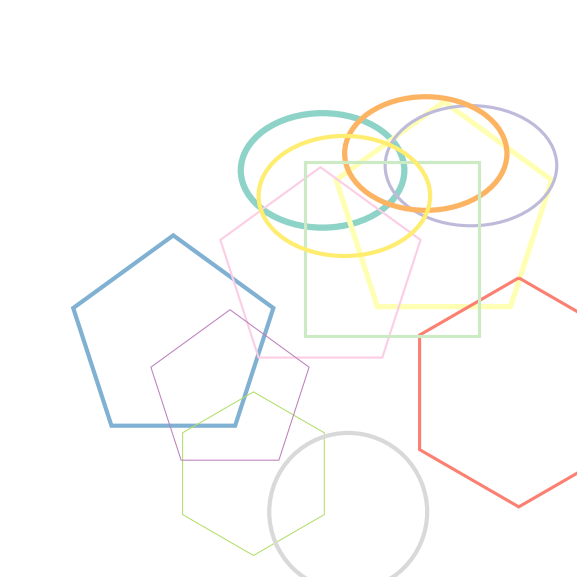[{"shape": "oval", "thickness": 3, "radius": 0.71, "center": [0.559, 0.704]}, {"shape": "pentagon", "thickness": 2.5, "radius": 0.98, "center": [0.769, 0.627]}, {"shape": "oval", "thickness": 1.5, "radius": 0.74, "center": [0.815, 0.712]}, {"shape": "hexagon", "thickness": 1.5, "radius": 0.99, "center": [0.898, 0.32]}, {"shape": "pentagon", "thickness": 2, "radius": 0.91, "center": [0.3, 0.409]}, {"shape": "oval", "thickness": 2.5, "radius": 0.7, "center": [0.737, 0.733]}, {"shape": "hexagon", "thickness": 0.5, "radius": 0.71, "center": [0.439, 0.179]}, {"shape": "pentagon", "thickness": 1, "radius": 0.91, "center": [0.555, 0.527]}, {"shape": "circle", "thickness": 2, "radius": 0.68, "center": [0.603, 0.113]}, {"shape": "pentagon", "thickness": 0.5, "radius": 0.72, "center": [0.398, 0.319]}, {"shape": "square", "thickness": 1.5, "radius": 0.75, "center": [0.678, 0.567]}, {"shape": "oval", "thickness": 2, "radius": 0.74, "center": [0.596, 0.66]}]